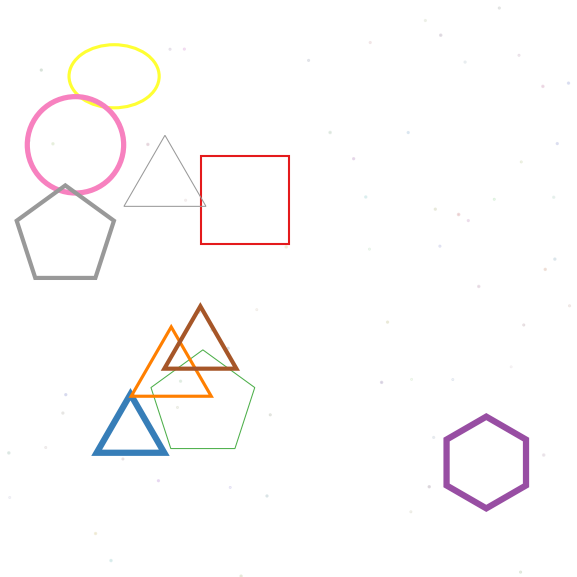[{"shape": "square", "thickness": 1, "radius": 0.38, "center": [0.424, 0.653]}, {"shape": "triangle", "thickness": 3, "radius": 0.34, "center": [0.226, 0.249]}, {"shape": "pentagon", "thickness": 0.5, "radius": 0.47, "center": [0.351, 0.299]}, {"shape": "hexagon", "thickness": 3, "radius": 0.4, "center": [0.842, 0.198]}, {"shape": "triangle", "thickness": 1.5, "radius": 0.4, "center": [0.296, 0.353]}, {"shape": "oval", "thickness": 1.5, "radius": 0.39, "center": [0.198, 0.867]}, {"shape": "triangle", "thickness": 2, "radius": 0.36, "center": [0.347, 0.397]}, {"shape": "circle", "thickness": 2.5, "radius": 0.42, "center": [0.131, 0.748]}, {"shape": "triangle", "thickness": 0.5, "radius": 0.41, "center": [0.286, 0.683]}, {"shape": "pentagon", "thickness": 2, "radius": 0.44, "center": [0.113, 0.59]}]